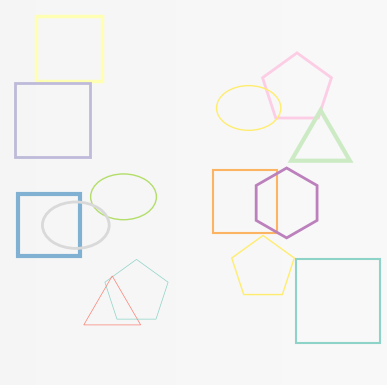[{"shape": "pentagon", "thickness": 0.5, "radius": 0.43, "center": [0.352, 0.24]}, {"shape": "square", "thickness": 1.5, "radius": 0.54, "center": [0.871, 0.217]}, {"shape": "square", "thickness": 2.5, "radius": 0.43, "center": [0.177, 0.874]}, {"shape": "square", "thickness": 2, "radius": 0.48, "center": [0.136, 0.689]}, {"shape": "triangle", "thickness": 0.5, "radius": 0.42, "center": [0.29, 0.198]}, {"shape": "square", "thickness": 3, "radius": 0.4, "center": [0.126, 0.416]}, {"shape": "square", "thickness": 1.5, "radius": 0.41, "center": [0.632, 0.477]}, {"shape": "oval", "thickness": 1, "radius": 0.42, "center": [0.319, 0.489]}, {"shape": "pentagon", "thickness": 2, "radius": 0.47, "center": [0.766, 0.769]}, {"shape": "oval", "thickness": 2, "radius": 0.43, "center": [0.196, 0.415]}, {"shape": "hexagon", "thickness": 2, "radius": 0.45, "center": [0.74, 0.473]}, {"shape": "triangle", "thickness": 3, "radius": 0.44, "center": [0.827, 0.626]}, {"shape": "oval", "thickness": 1, "radius": 0.41, "center": [0.642, 0.72]}, {"shape": "pentagon", "thickness": 1, "radius": 0.42, "center": [0.679, 0.304]}]